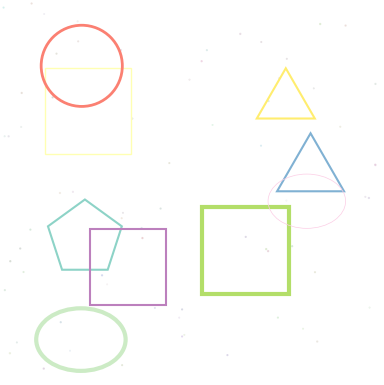[{"shape": "pentagon", "thickness": 1.5, "radius": 0.5, "center": [0.22, 0.381]}, {"shape": "square", "thickness": 1, "radius": 0.56, "center": [0.228, 0.713]}, {"shape": "circle", "thickness": 2, "radius": 0.53, "center": [0.212, 0.829]}, {"shape": "triangle", "thickness": 1.5, "radius": 0.5, "center": [0.807, 0.553]}, {"shape": "square", "thickness": 3, "radius": 0.57, "center": [0.637, 0.35]}, {"shape": "oval", "thickness": 0.5, "radius": 0.5, "center": [0.797, 0.477]}, {"shape": "square", "thickness": 1.5, "radius": 0.49, "center": [0.332, 0.307]}, {"shape": "oval", "thickness": 3, "radius": 0.58, "center": [0.21, 0.118]}, {"shape": "triangle", "thickness": 1.5, "radius": 0.43, "center": [0.742, 0.736]}]